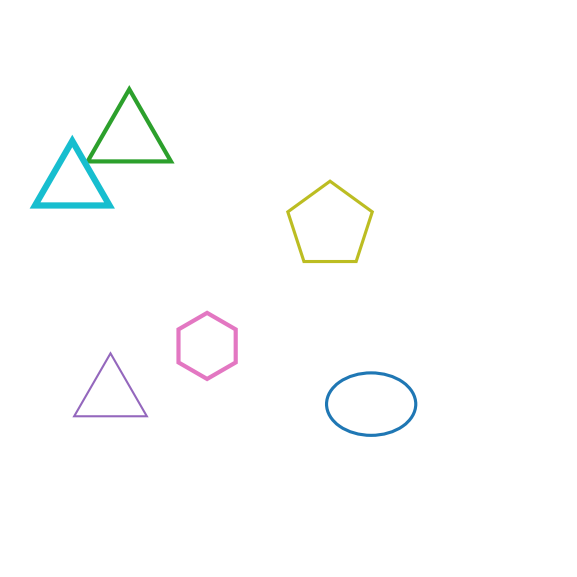[{"shape": "oval", "thickness": 1.5, "radius": 0.39, "center": [0.643, 0.299]}, {"shape": "triangle", "thickness": 2, "radius": 0.42, "center": [0.224, 0.761]}, {"shape": "triangle", "thickness": 1, "radius": 0.36, "center": [0.191, 0.315]}, {"shape": "hexagon", "thickness": 2, "radius": 0.29, "center": [0.359, 0.4]}, {"shape": "pentagon", "thickness": 1.5, "radius": 0.38, "center": [0.572, 0.608]}, {"shape": "triangle", "thickness": 3, "radius": 0.37, "center": [0.125, 0.681]}]